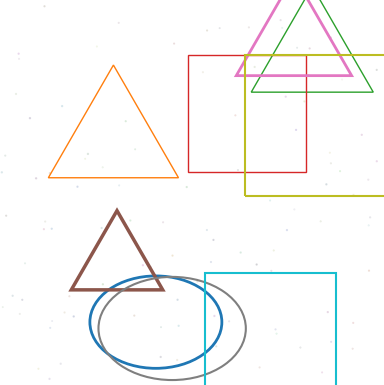[{"shape": "oval", "thickness": 2, "radius": 0.86, "center": [0.405, 0.163]}, {"shape": "triangle", "thickness": 1, "radius": 0.98, "center": [0.295, 0.636]}, {"shape": "triangle", "thickness": 1, "radius": 0.91, "center": [0.811, 0.852]}, {"shape": "square", "thickness": 1, "radius": 0.77, "center": [0.642, 0.705]}, {"shape": "triangle", "thickness": 2.5, "radius": 0.69, "center": [0.304, 0.316]}, {"shape": "triangle", "thickness": 2, "radius": 0.87, "center": [0.764, 0.89]}, {"shape": "oval", "thickness": 1.5, "radius": 0.96, "center": [0.447, 0.147]}, {"shape": "square", "thickness": 1.5, "radius": 0.91, "center": [0.818, 0.674]}, {"shape": "square", "thickness": 1.5, "radius": 0.85, "center": [0.702, 0.121]}]